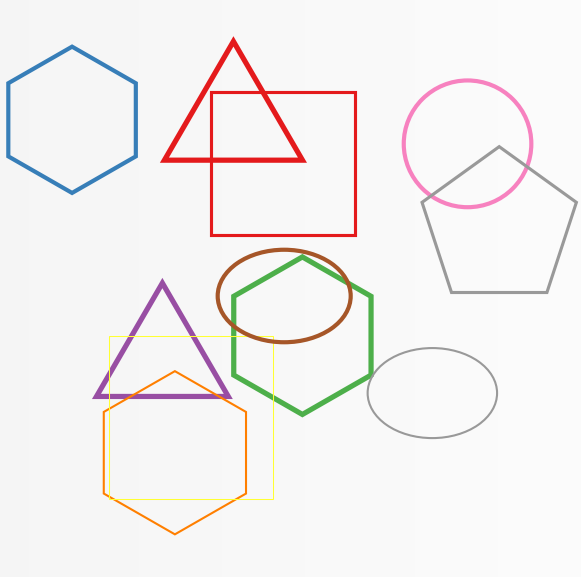[{"shape": "triangle", "thickness": 2.5, "radius": 0.69, "center": [0.402, 0.79]}, {"shape": "square", "thickness": 1.5, "radius": 0.62, "center": [0.487, 0.716]}, {"shape": "hexagon", "thickness": 2, "radius": 0.63, "center": [0.124, 0.792]}, {"shape": "hexagon", "thickness": 2.5, "radius": 0.68, "center": [0.52, 0.418]}, {"shape": "triangle", "thickness": 2.5, "radius": 0.65, "center": [0.279, 0.378]}, {"shape": "hexagon", "thickness": 1, "radius": 0.71, "center": [0.301, 0.215]}, {"shape": "square", "thickness": 0.5, "radius": 0.71, "center": [0.329, 0.276]}, {"shape": "oval", "thickness": 2, "radius": 0.57, "center": [0.489, 0.487]}, {"shape": "circle", "thickness": 2, "radius": 0.55, "center": [0.804, 0.75]}, {"shape": "oval", "thickness": 1, "radius": 0.56, "center": [0.744, 0.318]}, {"shape": "pentagon", "thickness": 1.5, "radius": 0.7, "center": [0.859, 0.606]}]